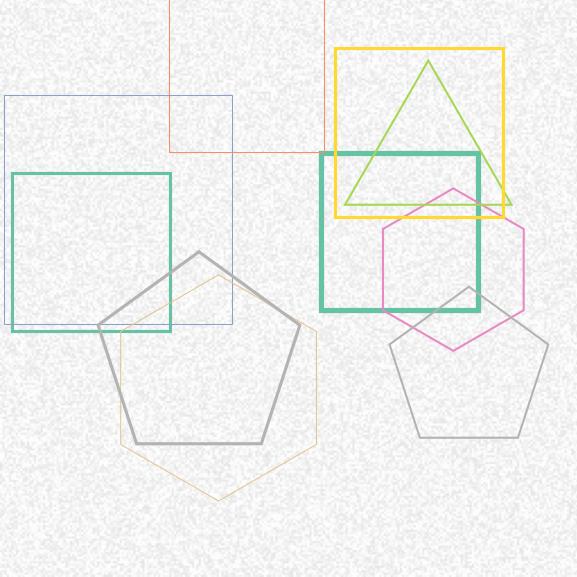[{"shape": "square", "thickness": 2.5, "radius": 0.68, "center": [0.692, 0.598]}, {"shape": "square", "thickness": 1.5, "radius": 0.69, "center": [0.157, 0.562]}, {"shape": "square", "thickness": 0.5, "radius": 0.67, "center": [0.427, 0.871]}, {"shape": "square", "thickness": 0.5, "radius": 0.99, "center": [0.205, 0.637]}, {"shape": "hexagon", "thickness": 1, "radius": 0.7, "center": [0.785, 0.532]}, {"shape": "triangle", "thickness": 1, "radius": 0.83, "center": [0.742, 0.728]}, {"shape": "square", "thickness": 1.5, "radius": 0.73, "center": [0.725, 0.77]}, {"shape": "hexagon", "thickness": 0.5, "radius": 0.98, "center": [0.378, 0.327]}, {"shape": "pentagon", "thickness": 1, "radius": 0.72, "center": [0.812, 0.358]}, {"shape": "pentagon", "thickness": 1.5, "radius": 0.92, "center": [0.345, 0.379]}]